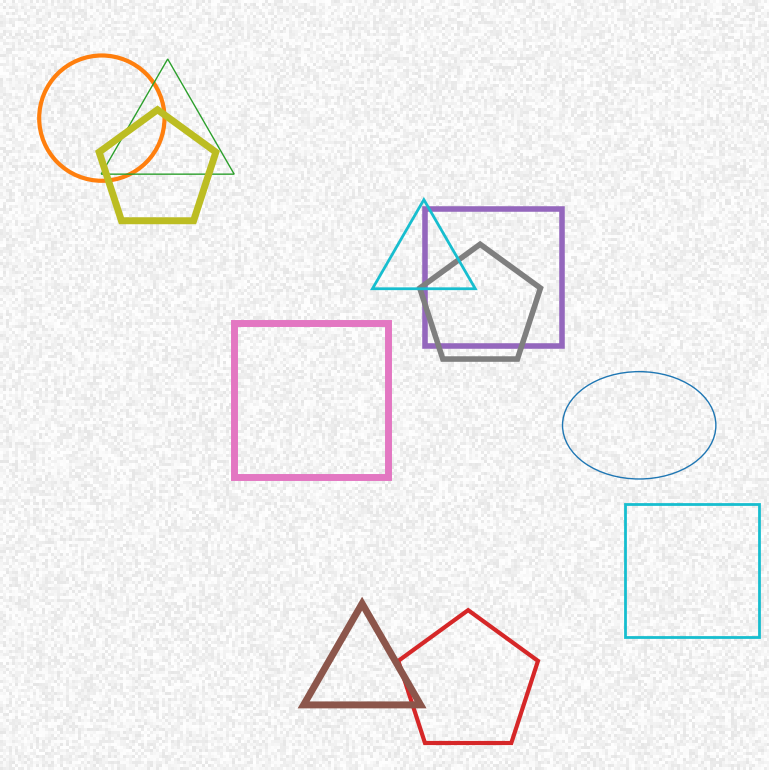[{"shape": "oval", "thickness": 0.5, "radius": 0.5, "center": [0.83, 0.448]}, {"shape": "circle", "thickness": 1.5, "radius": 0.41, "center": [0.132, 0.847]}, {"shape": "triangle", "thickness": 0.5, "radius": 0.5, "center": [0.218, 0.824]}, {"shape": "pentagon", "thickness": 1.5, "radius": 0.48, "center": [0.608, 0.112]}, {"shape": "square", "thickness": 2, "radius": 0.44, "center": [0.641, 0.639]}, {"shape": "triangle", "thickness": 2.5, "radius": 0.44, "center": [0.47, 0.128]}, {"shape": "square", "thickness": 2.5, "radius": 0.5, "center": [0.404, 0.481]}, {"shape": "pentagon", "thickness": 2, "radius": 0.41, "center": [0.624, 0.6]}, {"shape": "pentagon", "thickness": 2.5, "radius": 0.4, "center": [0.205, 0.778]}, {"shape": "triangle", "thickness": 1, "radius": 0.39, "center": [0.55, 0.664]}, {"shape": "square", "thickness": 1, "radius": 0.43, "center": [0.899, 0.259]}]